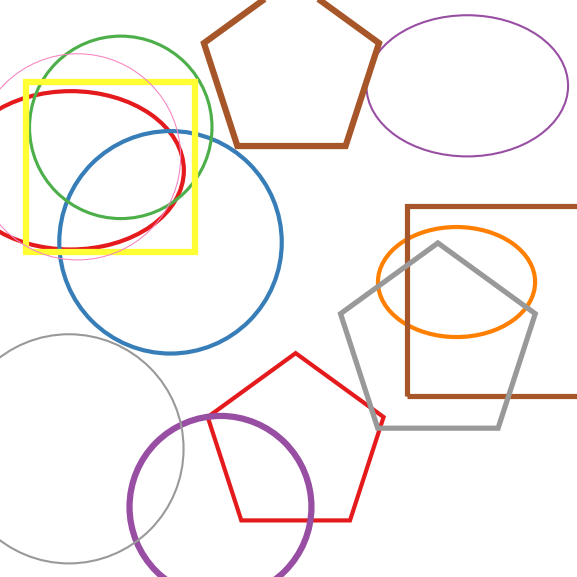[{"shape": "oval", "thickness": 2, "radius": 0.98, "center": [0.123, 0.704]}, {"shape": "pentagon", "thickness": 2, "radius": 0.8, "center": [0.512, 0.227]}, {"shape": "circle", "thickness": 2, "radius": 0.96, "center": [0.295, 0.58]}, {"shape": "circle", "thickness": 1.5, "radius": 0.79, "center": [0.209, 0.779]}, {"shape": "circle", "thickness": 3, "radius": 0.79, "center": [0.382, 0.121]}, {"shape": "oval", "thickness": 1, "radius": 0.87, "center": [0.809, 0.851]}, {"shape": "oval", "thickness": 2, "radius": 0.68, "center": [0.791, 0.511]}, {"shape": "square", "thickness": 3, "radius": 0.73, "center": [0.191, 0.71]}, {"shape": "square", "thickness": 2.5, "radius": 0.82, "center": [0.869, 0.478]}, {"shape": "pentagon", "thickness": 3, "radius": 0.8, "center": [0.505, 0.875]}, {"shape": "circle", "thickness": 0.5, "radius": 0.89, "center": [0.134, 0.728]}, {"shape": "pentagon", "thickness": 2.5, "radius": 0.89, "center": [0.758, 0.401]}, {"shape": "circle", "thickness": 1, "radius": 0.99, "center": [0.119, 0.222]}]